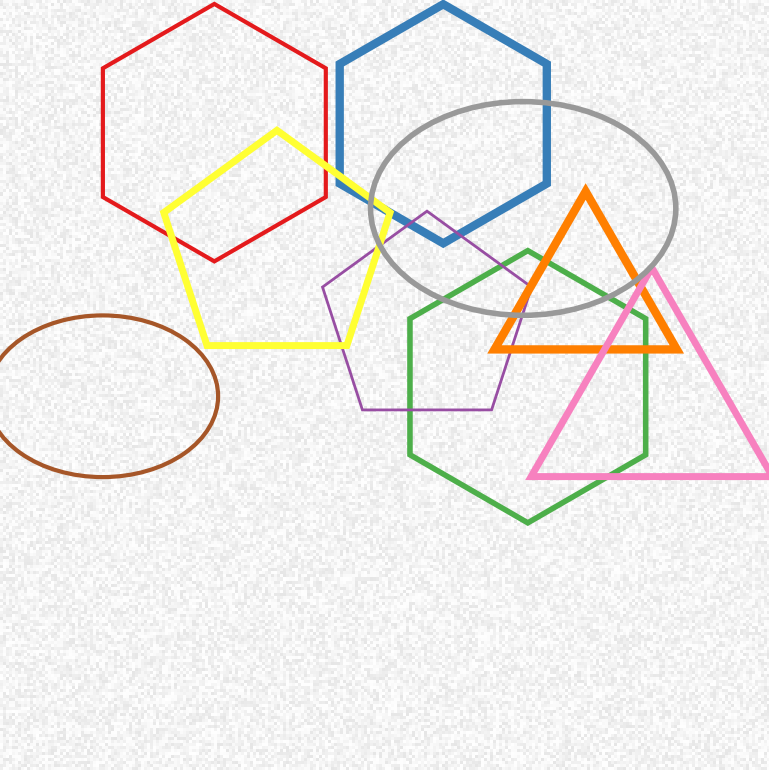[{"shape": "hexagon", "thickness": 1.5, "radius": 0.84, "center": [0.278, 0.828]}, {"shape": "hexagon", "thickness": 3, "radius": 0.78, "center": [0.576, 0.839]}, {"shape": "hexagon", "thickness": 2, "radius": 0.88, "center": [0.685, 0.498]}, {"shape": "pentagon", "thickness": 1, "radius": 0.71, "center": [0.555, 0.583]}, {"shape": "triangle", "thickness": 3, "radius": 0.68, "center": [0.761, 0.615]}, {"shape": "pentagon", "thickness": 2.5, "radius": 0.77, "center": [0.36, 0.676]}, {"shape": "oval", "thickness": 1.5, "radius": 0.75, "center": [0.133, 0.485]}, {"shape": "triangle", "thickness": 2.5, "radius": 0.9, "center": [0.846, 0.472]}, {"shape": "oval", "thickness": 2, "radius": 0.99, "center": [0.679, 0.729]}]